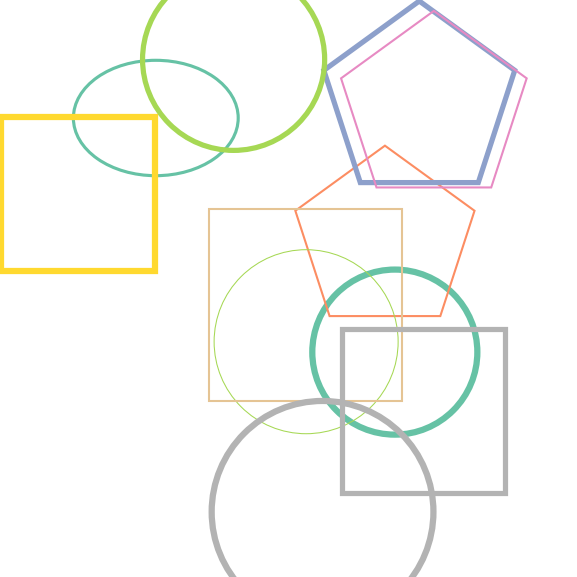[{"shape": "oval", "thickness": 1.5, "radius": 0.71, "center": [0.27, 0.795]}, {"shape": "circle", "thickness": 3, "radius": 0.71, "center": [0.684, 0.389]}, {"shape": "pentagon", "thickness": 1, "radius": 0.82, "center": [0.667, 0.584]}, {"shape": "pentagon", "thickness": 2.5, "radius": 0.87, "center": [0.726, 0.824]}, {"shape": "pentagon", "thickness": 1, "radius": 0.84, "center": [0.751, 0.811]}, {"shape": "circle", "thickness": 2.5, "radius": 0.79, "center": [0.404, 0.896]}, {"shape": "circle", "thickness": 0.5, "radius": 0.8, "center": [0.53, 0.407]}, {"shape": "square", "thickness": 3, "radius": 0.67, "center": [0.135, 0.663]}, {"shape": "square", "thickness": 1, "radius": 0.83, "center": [0.529, 0.471]}, {"shape": "circle", "thickness": 3, "radius": 0.96, "center": [0.559, 0.113]}, {"shape": "square", "thickness": 2.5, "radius": 0.71, "center": [0.733, 0.287]}]